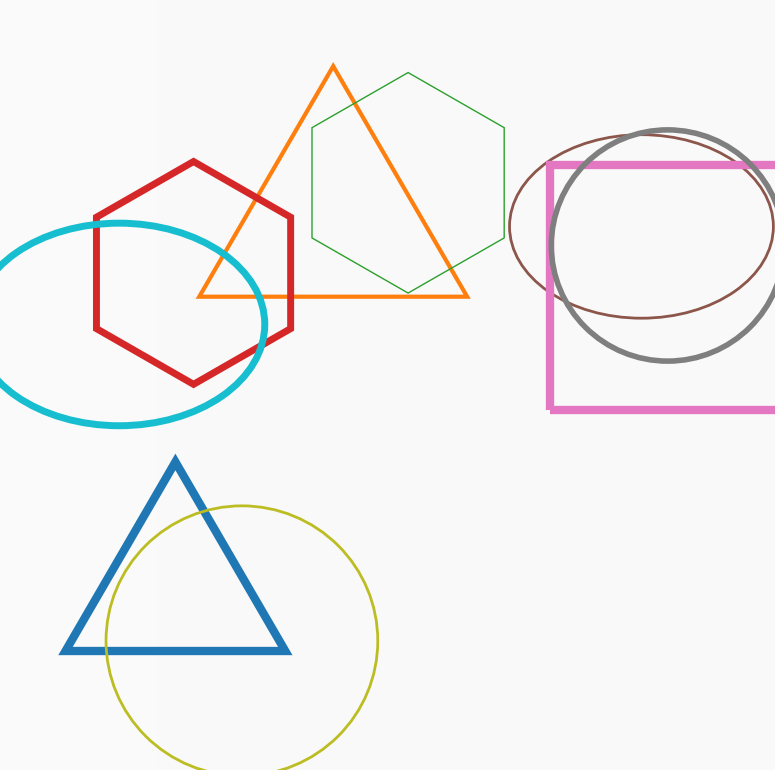[{"shape": "triangle", "thickness": 3, "radius": 0.82, "center": [0.226, 0.236]}, {"shape": "triangle", "thickness": 1.5, "radius": 1.0, "center": [0.43, 0.714]}, {"shape": "hexagon", "thickness": 0.5, "radius": 0.72, "center": [0.527, 0.763]}, {"shape": "hexagon", "thickness": 2.5, "radius": 0.72, "center": [0.25, 0.646]}, {"shape": "oval", "thickness": 1, "radius": 0.85, "center": [0.828, 0.706]}, {"shape": "square", "thickness": 3, "radius": 0.79, "center": [0.868, 0.627]}, {"shape": "circle", "thickness": 2, "radius": 0.75, "center": [0.861, 0.681]}, {"shape": "circle", "thickness": 1, "radius": 0.88, "center": [0.312, 0.168]}, {"shape": "oval", "thickness": 2.5, "radius": 0.94, "center": [0.154, 0.579]}]